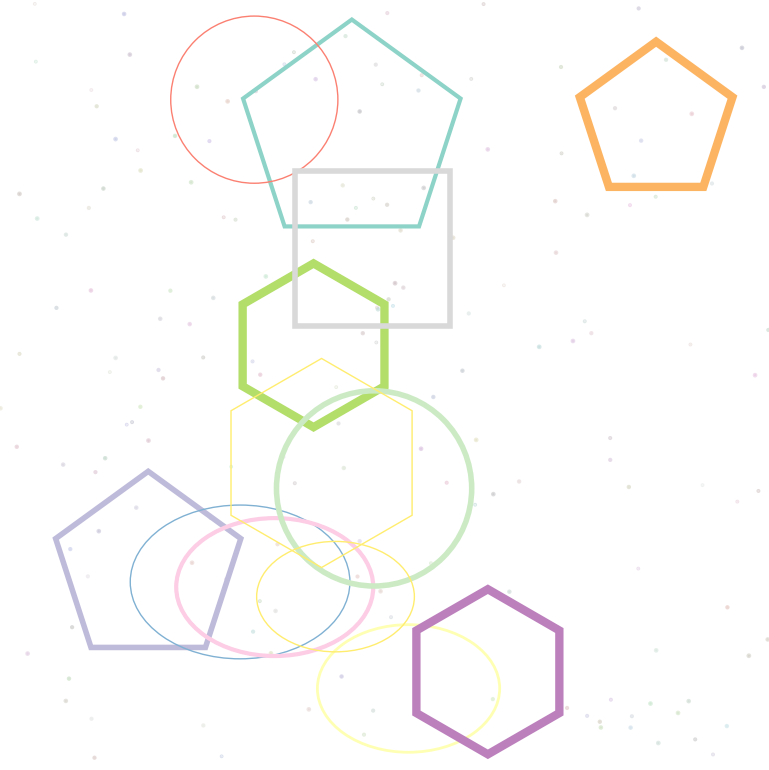[{"shape": "pentagon", "thickness": 1.5, "radius": 0.74, "center": [0.457, 0.826]}, {"shape": "oval", "thickness": 1, "radius": 0.59, "center": [0.531, 0.106]}, {"shape": "pentagon", "thickness": 2, "radius": 0.63, "center": [0.192, 0.261]}, {"shape": "circle", "thickness": 0.5, "radius": 0.54, "center": [0.33, 0.871]}, {"shape": "oval", "thickness": 0.5, "radius": 0.71, "center": [0.312, 0.244]}, {"shape": "pentagon", "thickness": 3, "radius": 0.52, "center": [0.852, 0.842]}, {"shape": "hexagon", "thickness": 3, "radius": 0.53, "center": [0.407, 0.552]}, {"shape": "oval", "thickness": 1.5, "radius": 0.64, "center": [0.357, 0.238]}, {"shape": "square", "thickness": 2, "radius": 0.5, "center": [0.484, 0.678]}, {"shape": "hexagon", "thickness": 3, "radius": 0.54, "center": [0.634, 0.128]}, {"shape": "circle", "thickness": 2, "radius": 0.63, "center": [0.486, 0.366]}, {"shape": "hexagon", "thickness": 0.5, "radius": 0.68, "center": [0.418, 0.399]}, {"shape": "oval", "thickness": 0.5, "radius": 0.51, "center": [0.436, 0.225]}]